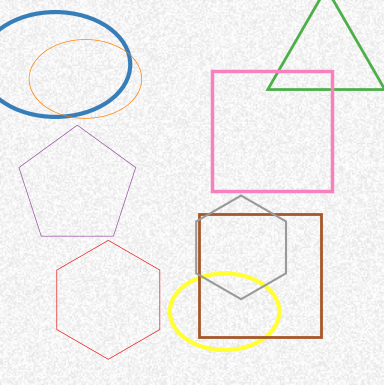[{"shape": "hexagon", "thickness": 0.5, "radius": 0.77, "center": [0.281, 0.221]}, {"shape": "oval", "thickness": 3, "radius": 0.97, "center": [0.144, 0.833]}, {"shape": "triangle", "thickness": 2, "radius": 0.88, "center": [0.848, 0.855]}, {"shape": "pentagon", "thickness": 0.5, "radius": 0.8, "center": [0.201, 0.516]}, {"shape": "oval", "thickness": 0.5, "radius": 0.73, "center": [0.222, 0.795]}, {"shape": "oval", "thickness": 3, "radius": 0.71, "center": [0.583, 0.19]}, {"shape": "square", "thickness": 2, "radius": 0.8, "center": [0.675, 0.285]}, {"shape": "square", "thickness": 2.5, "radius": 0.78, "center": [0.706, 0.66]}, {"shape": "hexagon", "thickness": 1.5, "radius": 0.67, "center": [0.626, 0.357]}]